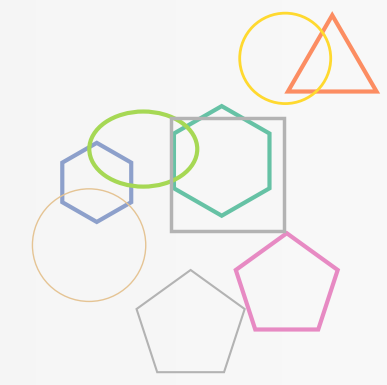[{"shape": "hexagon", "thickness": 3, "radius": 0.71, "center": [0.572, 0.582]}, {"shape": "triangle", "thickness": 3, "radius": 0.66, "center": [0.857, 0.828]}, {"shape": "hexagon", "thickness": 3, "radius": 0.51, "center": [0.25, 0.526]}, {"shape": "pentagon", "thickness": 3, "radius": 0.69, "center": [0.74, 0.256]}, {"shape": "oval", "thickness": 3, "radius": 0.7, "center": [0.37, 0.613]}, {"shape": "circle", "thickness": 2, "radius": 0.59, "center": [0.736, 0.848]}, {"shape": "circle", "thickness": 1, "radius": 0.73, "center": [0.23, 0.363]}, {"shape": "pentagon", "thickness": 1.5, "radius": 0.73, "center": [0.492, 0.152]}, {"shape": "square", "thickness": 2.5, "radius": 0.73, "center": [0.587, 0.547]}]